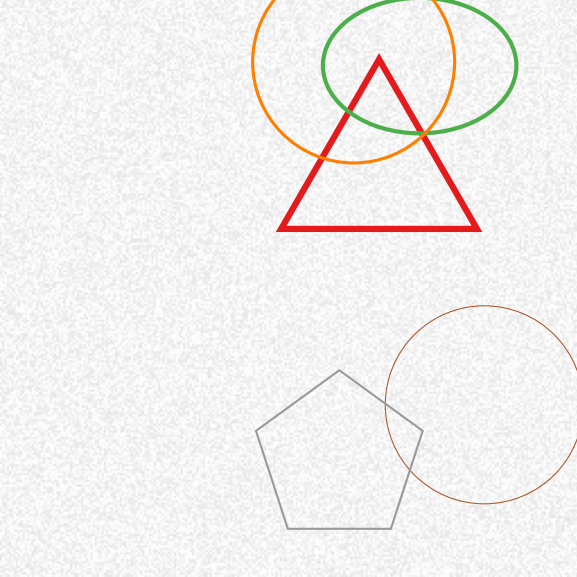[{"shape": "triangle", "thickness": 3, "radius": 0.98, "center": [0.656, 0.701]}, {"shape": "oval", "thickness": 2, "radius": 0.84, "center": [0.727, 0.886]}, {"shape": "circle", "thickness": 1.5, "radius": 0.87, "center": [0.612, 0.892]}, {"shape": "circle", "thickness": 0.5, "radius": 0.86, "center": [0.839, 0.298]}, {"shape": "pentagon", "thickness": 1, "radius": 0.76, "center": [0.588, 0.206]}]